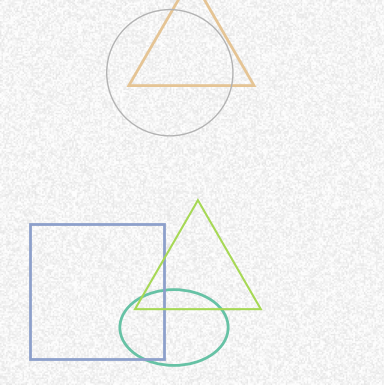[{"shape": "oval", "thickness": 2, "radius": 0.7, "center": [0.452, 0.149]}, {"shape": "square", "thickness": 2, "radius": 0.87, "center": [0.252, 0.243]}, {"shape": "triangle", "thickness": 1.5, "radius": 0.94, "center": [0.514, 0.291]}, {"shape": "triangle", "thickness": 2, "radius": 0.94, "center": [0.497, 0.872]}, {"shape": "circle", "thickness": 1, "radius": 0.82, "center": [0.441, 0.811]}]